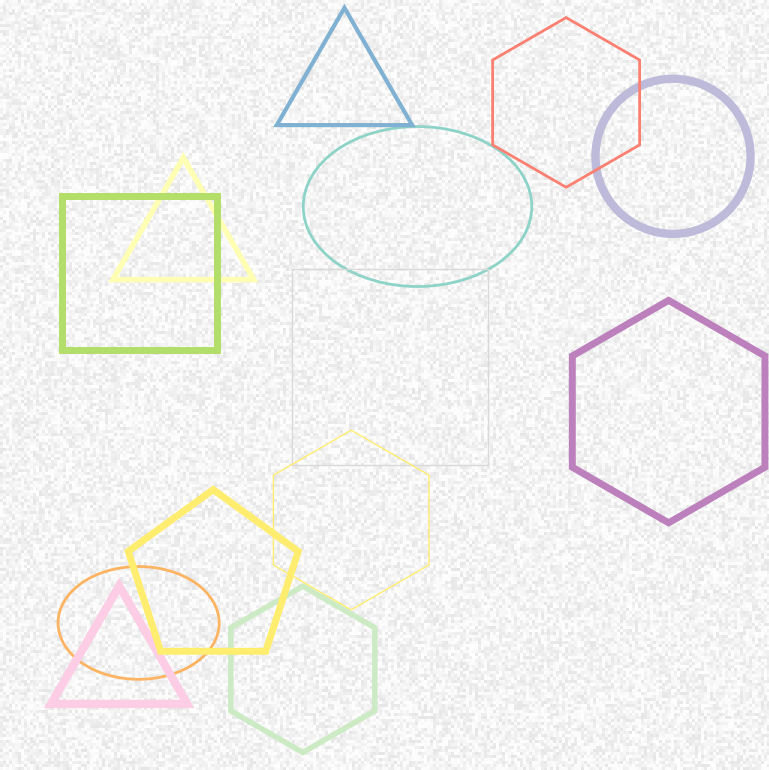[{"shape": "oval", "thickness": 1, "radius": 0.74, "center": [0.542, 0.732]}, {"shape": "triangle", "thickness": 2, "radius": 0.53, "center": [0.238, 0.69]}, {"shape": "circle", "thickness": 3, "radius": 0.5, "center": [0.874, 0.797]}, {"shape": "hexagon", "thickness": 1, "radius": 0.55, "center": [0.735, 0.867]}, {"shape": "triangle", "thickness": 1.5, "radius": 0.51, "center": [0.447, 0.888]}, {"shape": "oval", "thickness": 1, "radius": 0.52, "center": [0.18, 0.191]}, {"shape": "square", "thickness": 2.5, "radius": 0.5, "center": [0.181, 0.645]}, {"shape": "triangle", "thickness": 3, "radius": 0.51, "center": [0.155, 0.137]}, {"shape": "square", "thickness": 0.5, "radius": 0.64, "center": [0.507, 0.524]}, {"shape": "hexagon", "thickness": 2.5, "radius": 0.72, "center": [0.868, 0.465]}, {"shape": "hexagon", "thickness": 2, "radius": 0.54, "center": [0.393, 0.131]}, {"shape": "pentagon", "thickness": 2.5, "radius": 0.58, "center": [0.277, 0.248]}, {"shape": "hexagon", "thickness": 0.5, "radius": 0.58, "center": [0.456, 0.325]}]